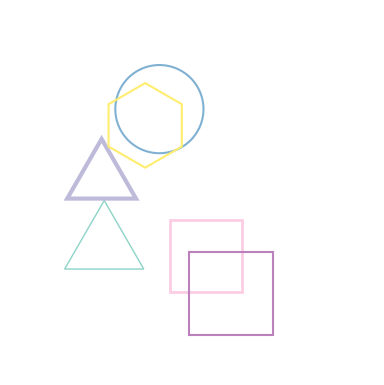[{"shape": "triangle", "thickness": 1, "radius": 0.59, "center": [0.271, 0.361]}, {"shape": "triangle", "thickness": 3, "radius": 0.52, "center": [0.264, 0.536]}, {"shape": "circle", "thickness": 1.5, "radius": 0.57, "center": [0.414, 0.717]}, {"shape": "square", "thickness": 2, "radius": 0.47, "center": [0.535, 0.336]}, {"shape": "square", "thickness": 1.5, "radius": 0.54, "center": [0.6, 0.238]}, {"shape": "hexagon", "thickness": 1.5, "radius": 0.55, "center": [0.377, 0.674]}]